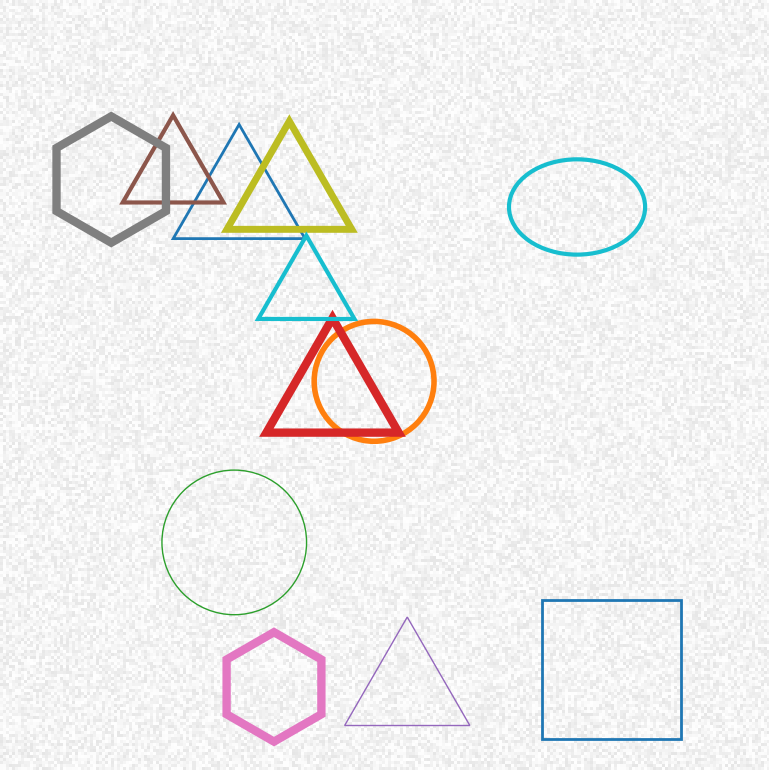[{"shape": "triangle", "thickness": 1, "radius": 0.49, "center": [0.311, 0.74]}, {"shape": "square", "thickness": 1, "radius": 0.45, "center": [0.795, 0.131]}, {"shape": "circle", "thickness": 2, "radius": 0.39, "center": [0.486, 0.505]}, {"shape": "circle", "thickness": 0.5, "radius": 0.47, "center": [0.304, 0.296]}, {"shape": "triangle", "thickness": 3, "radius": 0.5, "center": [0.432, 0.488]}, {"shape": "triangle", "thickness": 0.5, "radius": 0.47, "center": [0.529, 0.105]}, {"shape": "triangle", "thickness": 1.5, "radius": 0.38, "center": [0.225, 0.775]}, {"shape": "hexagon", "thickness": 3, "radius": 0.36, "center": [0.356, 0.108]}, {"shape": "hexagon", "thickness": 3, "radius": 0.41, "center": [0.144, 0.767]}, {"shape": "triangle", "thickness": 2.5, "radius": 0.47, "center": [0.376, 0.749]}, {"shape": "oval", "thickness": 1.5, "radius": 0.44, "center": [0.749, 0.731]}, {"shape": "triangle", "thickness": 1.5, "radius": 0.36, "center": [0.398, 0.622]}]